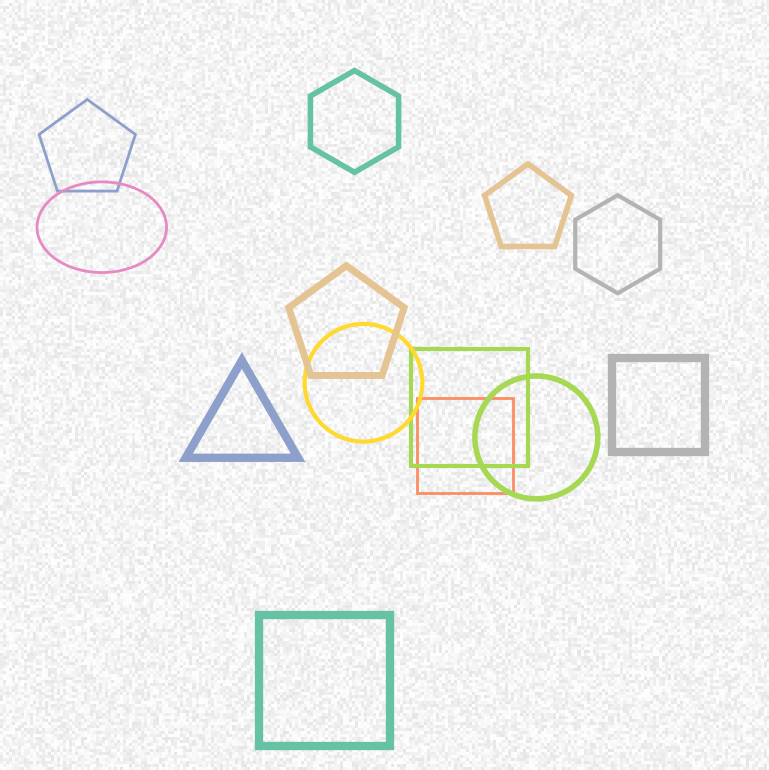[{"shape": "square", "thickness": 3, "radius": 0.43, "center": [0.422, 0.116]}, {"shape": "hexagon", "thickness": 2, "radius": 0.33, "center": [0.46, 0.842]}, {"shape": "square", "thickness": 1, "radius": 0.31, "center": [0.604, 0.421]}, {"shape": "triangle", "thickness": 3, "radius": 0.42, "center": [0.314, 0.448]}, {"shape": "pentagon", "thickness": 1, "radius": 0.33, "center": [0.113, 0.805]}, {"shape": "oval", "thickness": 1, "radius": 0.42, "center": [0.132, 0.705]}, {"shape": "square", "thickness": 1.5, "radius": 0.38, "center": [0.609, 0.471]}, {"shape": "circle", "thickness": 2, "radius": 0.4, "center": [0.697, 0.432]}, {"shape": "circle", "thickness": 1.5, "radius": 0.38, "center": [0.472, 0.503]}, {"shape": "pentagon", "thickness": 2, "radius": 0.3, "center": [0.686, 0.728]}, {"shape": "pentagon", "thickness": 2.5, "radius": 0.39, "center": [0.45, 0.576]}, {"shape": "hexagon", "thickness": 1.5, "radius": 0.32, "center": [0.802, 0.683]}, {"shape": "square", "thickness": 3, "radius": 0.3, "center": [0.855, 0.474]}]